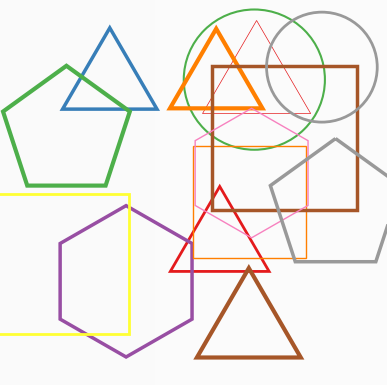[{"shape": "triangle", "thickness": 2, "radius": 0.74, "center": [0.567, 0.369]}, {"shape": "triangle", "thickness": 0.5, "radius": 0.81, "center": [0.662, 0.786]}, {"shape": "triangle", "thickness": 2.5, "radius": 0.7, "center": [0.283, 0.787]}, {"shape": "pentagon", "thickness": 3, "radius": 0.86, "center": [0.171, 0.657]}, {"shape": "circle", "thickness": 1.5, "radius": 0.91, "center": [0.656, 0.793]}, {"shape": "hexagon", "thickness": 2.5, "radius": 0.98, "center": [0.325, 0.269]}, {"shape": "square", "thickness": 1, "radius": 0.73, "center": [0.645, 0.475]}, {"shape": "triangle", "thickness": 3, "radius": 0.69, "center": [0.558, 0.788]}, {"shape": "square", "thickness": 2, "radius": 0.91, "center": [0.151, 0.315]}, {"shape": "triangle", "thickness": 3, "radius": 0.77, "center": [0.642, 0.149]}, {"shape": "square", "thickness": 2.5, "radius": 0.94, "center": [0.734, 0.64]}, {"shape": "hexagon", "thickness": 1, "radius": 0.84, "center": [0.649, 0.551]}, {"shape": "circle", "thickness": 2, "radius": 0.71, "center": [0.831, 0.826]}, {"shape": "pentagon", "thickness": 2.5, "radius": 0.88, "center": [0.866, 0.463]}]